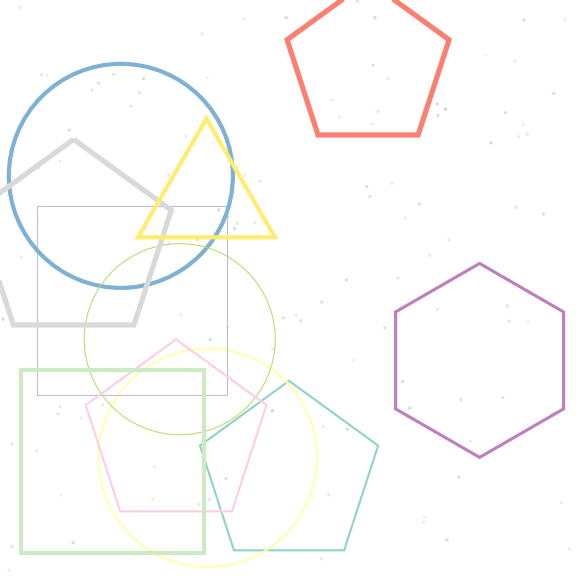[{"shape": "pentagon", "thickness": 1, "radius": 0.81, "center": [0.501, 0.177]}, {"shape": "circle", "thickness": 1, "radius": 0.95, "center": [0.36, 0.206]}, {"shape": "square", "thickness": 0.5, "radius": 0.82, "center": [0.228, 0.479]}, {"shape": "pentagon", "thickness": 2.5, "radius": 0.74, "center": [0.637, 0.885]}, {"shape": "circle", "thickness": 2, "radius": 0.97, "center": [0.209, 0.695]}, {"shape": "circle", "thickness": 0.5, "radius": 0.83, "center": [0.311, 0.412]}, {"shape": "pentagon", "thickness": 1, "radius": 0.82, "center": [0.305, 0.247]}, {"shape": "pentagon", "thickness": 2.5, "radius": 0.89, "center": [0.128, 0.58]}, {"shape": "hexagon", "thickness": 1.5, "radius": 0.84, "center": [0.83, 0.375]}, {"shape": "square", "thickness": 2, "radius": 0.79, "center": [0.194, 0.2]}, {"shape": "triangle", "thickness": 2, "radius": 0.68, "center": [0.357, 0.657]}]